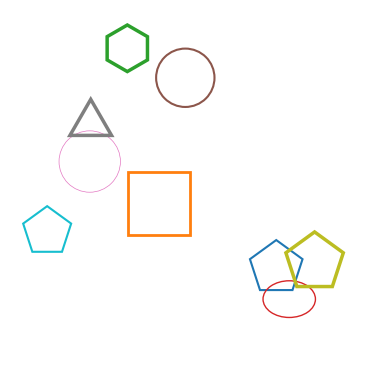[{"shape": "pentagon", "thickness": 1.5, "radius": 0.36, "center": [0.718, 0.305]}, {"shape": "square", "thickness": 2, "radius": 0.4, "center": [0.414, 0.471]}, {"shape": "hexagon", "thickness": 2.5, "radius": 0.3, "center": [0.331, 0.875]}, {"shape": "oval", "thickness": 1, "radius": 0.34, "center": [0.751, 0.223]}, {"shape": "circle", "thickness": 1.5, "radius": 0.38, "center": [0.481, 0.798]}, {"shape": "circle", "thickness": 0.5, "radius": 0.4, "center": [0.233, 0.58]}, {"shape": "triangle", "thickness": 2.5, "radius": 0.31, "center": [0.236, 0.679]}, {"shape": "pentagon", "thickness": 2.5, "radius": 0.39, "center": [0.817, 0.319]}, {"shape": "pentagon", "thickness": 1.5, "radius": 0.33, "center": [0.123, 0.399]}]